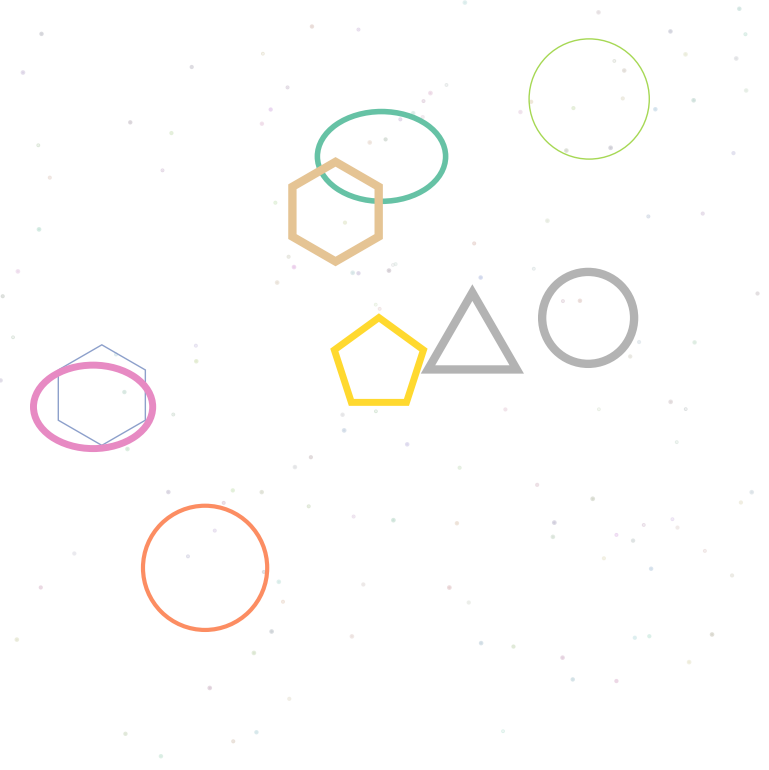[{"shape": "oval", "thickness": 2, "radius": 0.42, "center": [0.495, 0.797]}, {"shape": "circle", "thickness": 1.5, "radius": 0.4, "center": [0.266, 0.263]}, {"shape": "hexagon", "thickness": 0.5, "radius": 0.33, "center": [0.132, 0.487]}, {"shape": "oval", "thickness": 2.5, "radius": 0.39, "center": [0.121, 0.472]}, {"shape": "circle", "thickness": 0.5, "radius": 0.39, "center": [0.765, 0.871]}, {"shape": "pentagon", "thickness": 2.5, "radius": 0.3, "center": [0.492, 0.527]}, {"shape": "hexagon", "thickness": 3, "radius": 0.32, "center": [0.436, 0.725]}, {"shape": "triangle", "thickness": 3, "radius": 0.33, "center": [0.613, 0.553]}, {"shape": "circle", "thickness": 3, "radius": 0.3, "center": [0.764, 0.587]}]